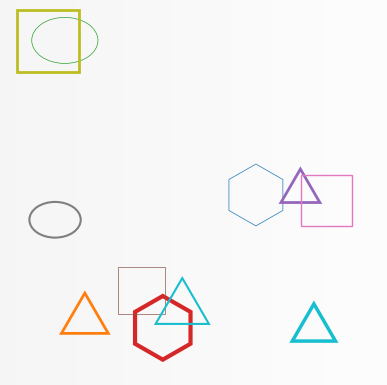[{"shape": "hexagon", "thickness": 0.5, "radius": 0.4, "center": [0.66, 0.494]}, {"shape": "triangle", "thickness": 2, "radius": 0.35, "center": [0.219, 0.169]}, {"shape": "oval", "thickness": 0.5, "radius": 0.43, "center": [0.167, 0.895]}, {"shape": "hexagon", "thickness": 3, "radius": 0.41, "center": [0.42, 0.148]}, {"shape": "triangle", "thickness": 2, "radius": 0.29, "center": [0.775, 0.503]}, {"shape": "square", "thickness": 0.5, "radius": 0.3, "center": [0.366, 0.245]}, {"shape": "square", "thickness": 1, "radius": 0.33, "center": [0.842, 0.48]}, {"shape": "oval", "thickness": 1.5, "radius": 0.33, "center": [0.142, 0.429]}, {"shape": "square", "thickness": 2, "radius": 0.4, "center": [0.123, 0.893]}, {"shape": "triangle", "thickness": 2.5, "radius": 0.32, "center": [0.81, 0.146]}, {"shape": "triangle", "thickness": 1.5, "radius": 0.4, "center": [0.47, 0.198]}]